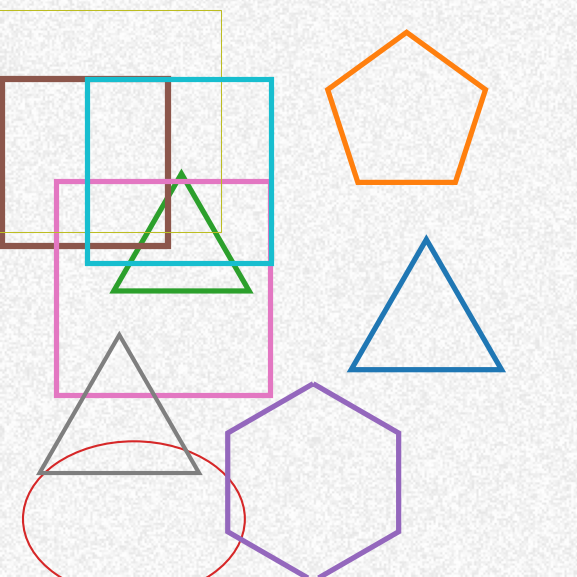[{"shape": "triangle", "thickness": 2.5, "radius": 0.75, "center": [0.738, 0.434]}, {"shape": "pentagon", "thickness": 2.5, "radius": 0.72, "center": [0.704, 0.8]}, {"shape": "triangle", "thickness": 2.5, "radius": 0.68, "center": [0.314, 0.563]}, {"shape": "oval", "thickness": 1, "radius": 0.96, "center": [0.232, 0.101]}, {"shape": "hexagon", "thickness": 2.5, "radius": 0.85, "center": [0.542, 0.164]}, {"shape": "square", "thickness": 3, "radius": 0.72, "center": [0.147, 0.718]}, {"shape": "square", "thickness": 2.5, "radius": 0.93, "center": [0.282, 0.501]}, {"shape": "triangle", "thickness": 2, "radius": 0.8, "center": [0.207, 0.26]}, {"shape": "square", "thickness": 0.5, "radius": 0.96, "center": [0.189, 0.79]}, {"shape": "square", "thickness": 2.5, "radius": 0.8, "center": [0.309, 0.703]}]